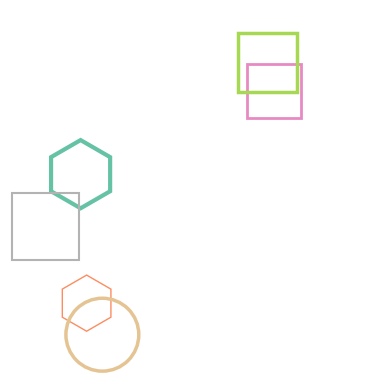[{"shape": "hexagon", "thickness": 3, "radius": 0.44, "center": [0.209, 0.548]}, {"shape": "hexagon", "thickness": 1, "radius": 0.36, "center": [0.225, 0.213]}, {"shape": "square", "thickness": 2, "radius": 0.35, "center": [0.712, 0.764]}, {"shape": "square", "thickness": 2.5, "radius": 0.38, "center": [0.695, 0.838]}, {"shape": "circle", "thickness": 2.5, "radius": 0.47, "center": [0.266, 0.131]}, {"shape": "square", "thickness": 1.5, "radius": 0.43, "center": [0.118, 0.411]}]